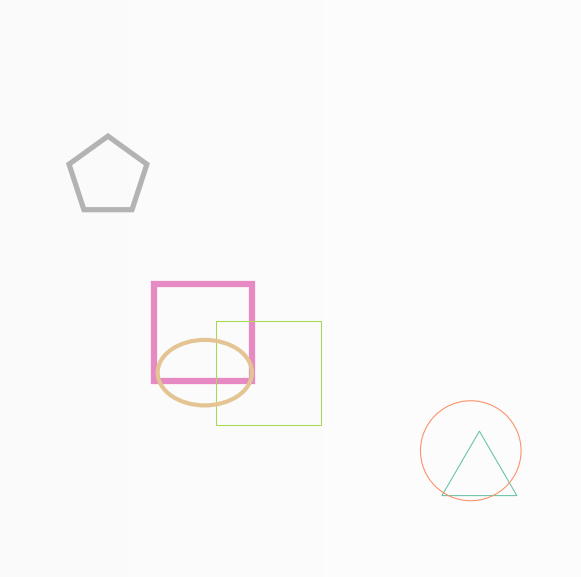[{"shape": "triangle", "thickness": 0.5, "radius": 0.37, "center": [0.825, 0.178]}, {"shape": "circle", "thickness": 0.5, "radius": 0.43, "center": [0.81, 0.219]}, {"shape": "square", "thickness": 3, "radius": 0.42, "center": [0.35, 0.423]}, {"shape": "square", "thickness": 0.5, "radius": 0.45, "center": [0.462, 0.354]}, {"shape": "oval", "thickness": 2, "radius": 0.41, "center": [0.352, 0.354]}, {"shape": "pentagon", "thickness": 2.5, "radius": 0.35, "center": [0.186, 0.693]}]